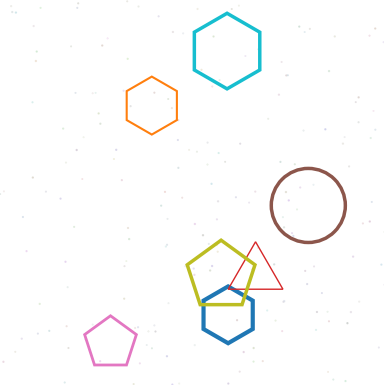[{"shape": "hexagon", "thickness": 3, "radius": 0.37, "center": [0.593, 0.182]}, {"shape": "hexagon", "thickness": 1.5, "radius": 0.38, "center": [0.394, 0.726]}, {"shape": "triangle", "thickness": 1, "radius": 0.41, "center": [0.664, 0.29]}, {"shape": "circle", "thickness": 2.5, "radius": 0.48, "center": [0.801, 0.466]}, {"shape": "pentagon", "thickness": 2, "radius": 0.35, "center": [0.287, 0.109]}, {"shape": "pentagon", "thickness": 2.5, "radius": 0.46, "center": [0.574, 0.284]}, {"shape": "hexagon", "thickness": 2.5, "radius": 0.49, "center": [0.59, 0.867]}]